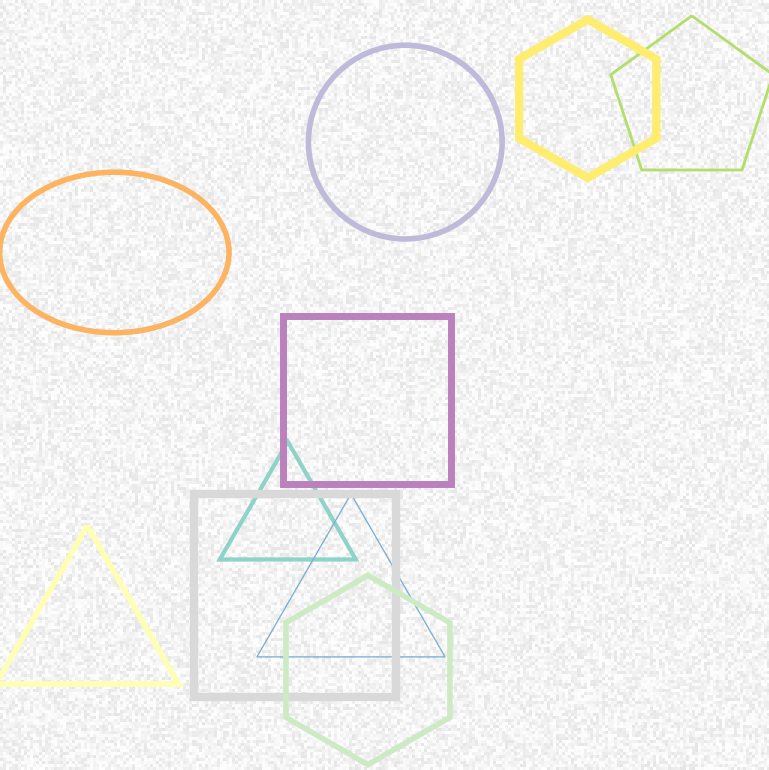[{"shape": "triangle", "thickness": 1.5, "radius": 0.51, "center": [0.374, 0.324]}, {"shape": "triangle", "thickness": 2, "radius": 0.69, "center": [0.113, 0.18]}, {"shape": "circle", "thickness": 2, "radius": 0.63, "center": [0.526, 0.815]}, {"shape": "triangle", "thickness": 0.5, "radius": 0.71, "center": [0.456, 0.217]}, {"shape": "oval", "thickness": 2, "radius": 0.74, "center": [0.148, 0.672]}, {"shape": "pentagon", "thickness": 1, "radius": 0.55, "center": [0.899, 0.869]}, {"shape": "square", "thickness": 3, "radius": 0.66, "center": [0.383, 0.227]}, {"shape": "square", "thickness": 2.5, "radius": 0.54, "center": [0.477, 0.481]}, {"shape": "hexagon", "thickness": 2, "radius": 0.61, "center": [0.478, 0.13]}, {"shape": "hexagon", "thickness": 3, "radius": 0.51, "center": [0.763, 0.872]}]